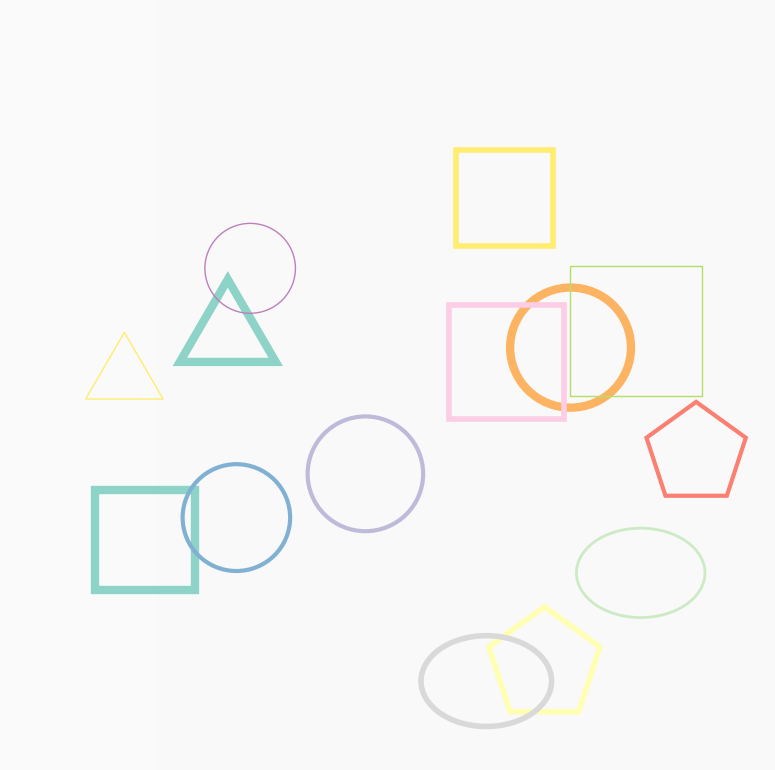[{"shape": "triangle", "thickness": 3, "radius": 0.36, "center": [0.294, 0.566]}, {"shape": "square", "thickness": 3, "radius": 0.32, "center": [0.187, 0.299]}, {"shape": "pentagon", "thickness": 2, "radius": 0.38, "center": [0.702, 0.137]}, {"shape": "circle", "thickness": 1.5, "radius": 0.37, "center": [0.471, 0.385]}, {"shape": "pentagon", "thickness": 1.5, "radius": 0.34, "center": [0.898, 0.411]}, {"shape": "circle", "thickness": 1.5, "radius": 0.35, "center": [0.305, 0.328]}, {"shape": "circle", "thickness": 3, "radius": 0.39, "center": [0.736, 0.549]}, {"shape": "square", "thickness": 0.5, "radius": 0.42, "center": [0.821, 0.57]}, {"shape": "square", "thickness": 2, "radius": 0.37, "center": [0.653, 0.53]}, {"shape": "oval", "thickness": 2, "radius": 0.42, "center": [0.627, 0.115]}, {"shape": "circle", "thickness": 0.5, "radius": 0.29, "center": [0.323, 0.652]}, {"shape": "oval", "thickness": 1, "radius": 0.41, "center": [0.827, 0.256]}, {"shape": "square", "thickness": 2, "radius": 0.31, "center": [0.651, 0.743]}, {"shape": "triangle", "thickness": 0.5, "radius": 0.29, "center": [0.16, 0.511]}]